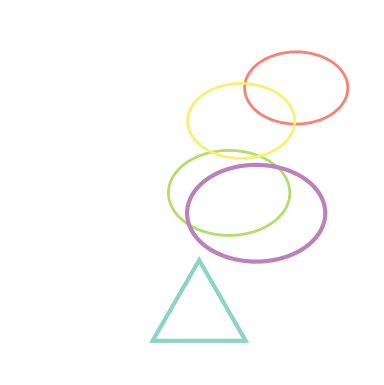[{"shape": "triangle", "thickness": 3, "radius": 0.7, "center": [0.517, 0.185]}, {"shape": "oval", "thickness": 2, "radius": 0.67, "center": [0.769, 0.772]}, {"shape": "oval", "thickness": 2, "radius": 0.79, "center": [0.595, 0.499]}, {"shape": "oval", "thickness": 3, "radius": 0.9, "center": [0.665, 0.446]}, {"shape": "oval", "thickness": 2, "radius": 0.7, "center": [0.627, 0.686]}]